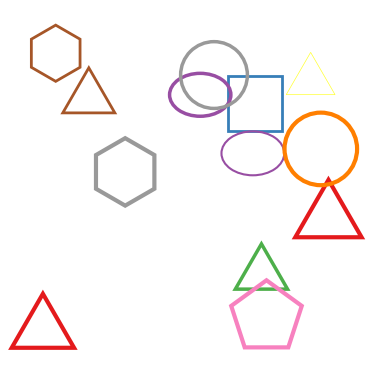[{"shape": "triangle", "thickness": 3, "radius": 0.47, "center": [0.111, 0.143]}, {"shape": "triangle", "thickness": 3, "radius": 0.5, "center": [0.853, 0.433]}, {"shape": "square", "thickness": 2, "radius": 0.36, "center": [0.662, 0.732]}, {"shape": "triangle", "thickness": 2.5, "radius": 0.39, "center": [0.679, 0.288]}, {"shape": "oval", "thickness": 2.5, "radius": 0.4, "center": [0.52, 0.754]}, {"shape": "oval", "thickness": 1.5, "radius": 0.41, "center": [0.657, 0.602]}, {"shape": "circle", "thickness": 3, "radius": 0.47, "center": [0.833, 0.613]}, {"shape": "triangle", "thickness": 0.5, "radius": 0.37, "center": [0.807, 0.791]}, {"shape": "triangle", "thickness": 2, "radius": 0.39, "center": [0.231, 0.746]}, {"shape": "hexagon", "thickness": 2, "radius": 0.37, "center": [0.145, 0.862]}, {"shape": "pentagon", "thickness": 3, "radius": 0.48, "center": [0.692, 0.176]}, {"shape": "circle", "thickness": 2.5, "radius": 0.43, "center": [0.556, 0.805]}, {"shape": "hexagon", "thickness": 3, "radius": 0.44, "center": [0.325, 0.553]}]